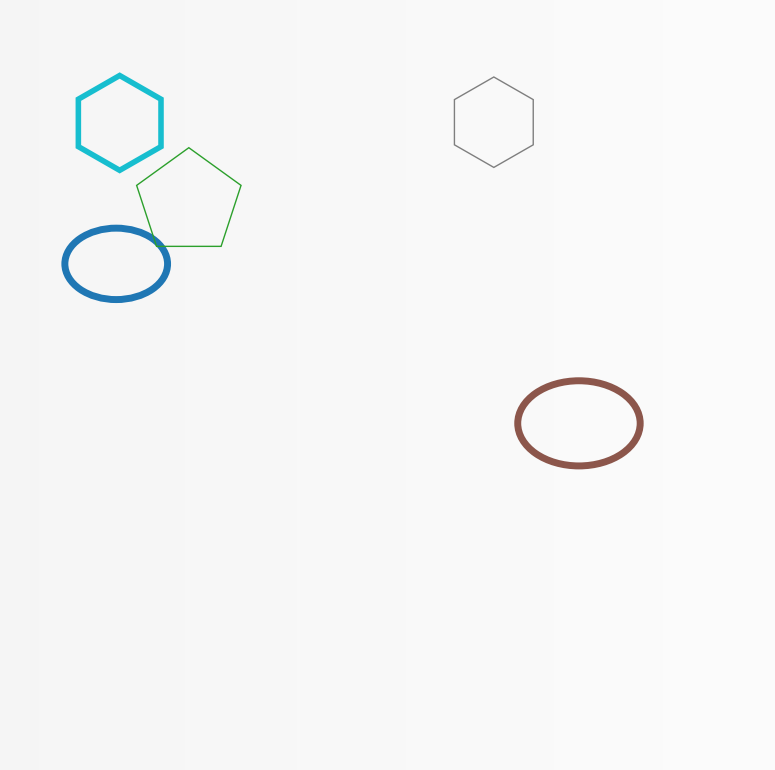[{"shape": "oval", "thickness": 2.5, "radius": 0.33, "center": [0.15, 0.657]}, {"shape": "pentagon", "thickness": 0.5, "radius": 0.35, "center": [0.244, 0.737]}, {"shape": "oval", "thickness": 2.5, "radius": 0.39, "center": [0.747, 0.45]}, {"shape": "hexagon", "thickness": 0.5, "radius": 0.29, "center": [0.637, 0.841]}, {"shape": "hexagon", "thickness": 2, "radius": 0.31, "center": [0.154, 0.84]}]